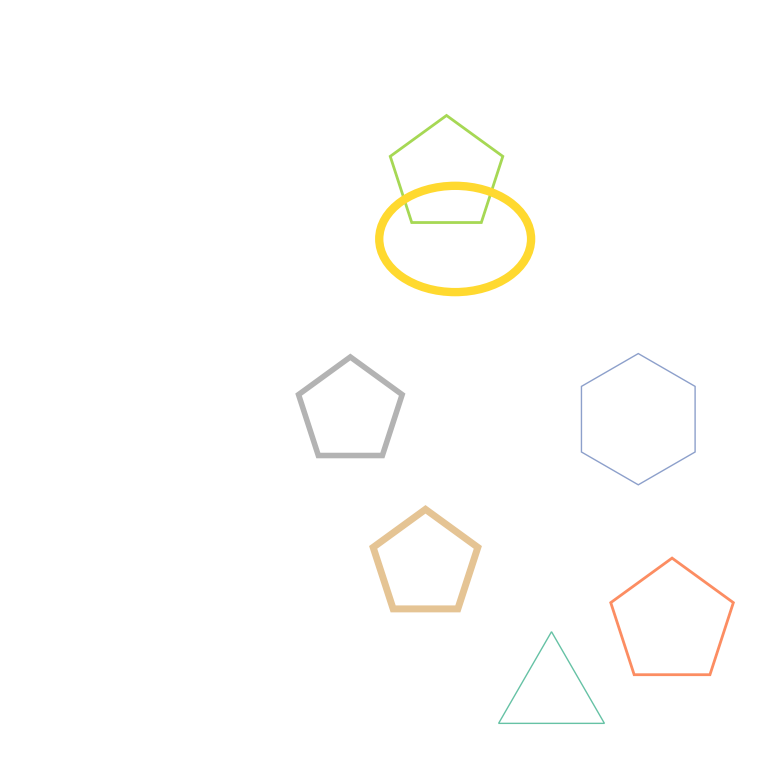[{"shape": "triangle", "thickness": 0.5, "radius": 0.4, "center": [0.716, 0.1]}, {"shape": "pentagon", "thickness": 1, "radius": 0.42, "center": [0.873, 0.191]}, {"shape": "hexagon", "thickness": 0.5, "radius": 0.43, "center": [0.829, 0.456]}, {"shape": "pentagon", "thickness": 1, "radius": 0.38, "center": [0.58, 0.773]}, {"shape": "oval", "thickness": 3, "radius": 0.49, "center": [0.591, 0.69]}, {"shape": "pentagon", "thickness": 2.5, "radius": 0.36, "center": [0.553, 0.267]}, {"shape": "pentagon", "thickness": 2, "radius": 0.35, "center": [0.455, 0.466]}]